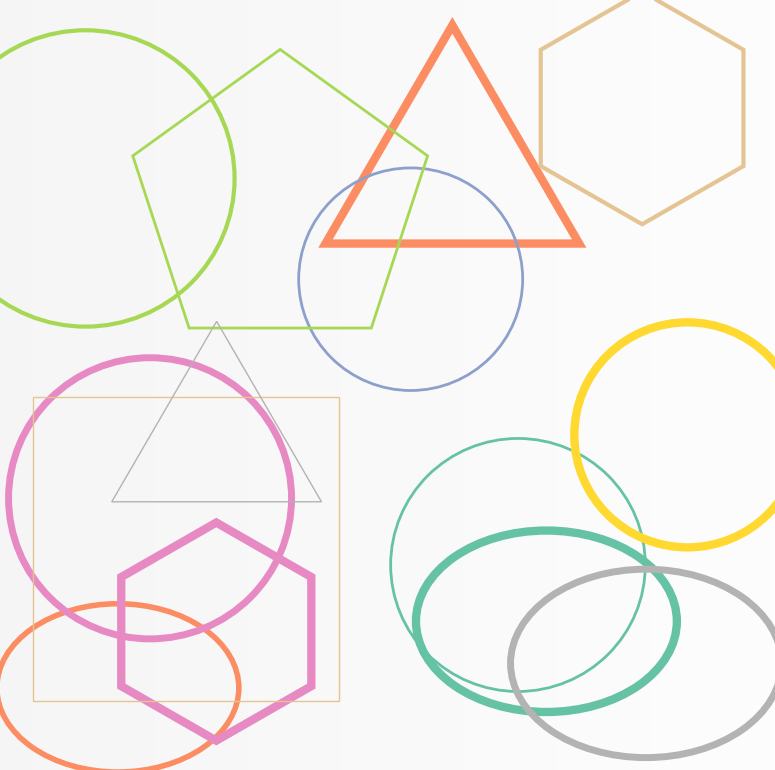[{"shape": "oval", "thickness": 3, "radius": 0.84, "center": [0.705, 0.193]}, {"shape": "circle", "thickness": 1, "radius": 0.82, "center": [0.668, 0.266]}, {"shape": "triangle", "thickness": 3, "radius": 0.95, "center": [0.584, 0.778]}, {"shape": "oval", "thickness": 2, "radius": 0.78, "center": [0.152, 0.107]}, {"shape": "circle", "thickness": 1, "radius": 0.72, "center": [0.53, 0.637]}, {"shape": "circle", "thickness": 2.5, "radius": 0.91, "center": [0.194, 0.353]}, {"shape": "hexagon", "thickness": 3, "radius": 0.71, "center": [0.279, 0.18]}, {"shape": "circle", "thickness": 1.5, "radius": 0.96, "center": [0.11, 0.768]}, {"shape": "pentagon", "thickness": 1, "radius": 1.0, "center": [0.362, 0.736]}, {"shape": "circle", "thickness": 3, "radius": 0.73, "center": [0.887, 0.435]}, {"shape": "square", "thickness": 0.5, "radius": 0.99, "center": [0.24, 0.286]}, {"shape": "hexagon", "thickness": 1.5, "radius": 0.76, "center": [0.829, 0.86]}, {"shape": "triangle", "thickness": 0.5, "radius": 0.78, "center": [0.28, 0.426]}, {"shape": "oval", "thickness": 2.5, "radius": 0.87, "center": [0.834, 0.138]}]